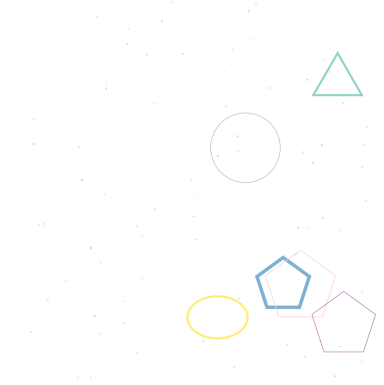[{"shape": "triangle", "thickness": 1.5, "radius": 0.36, "center": [0.877, 0.789]}, {"shape": "circle", "thickness": 0.5, "radius": 0.45, "center": [0.638, 0.616]}, {"shape": "pentagon", "thickness": 2.5, "radius": 0.36, "center": [0.736, 0.26]}, {"shape": "pentagon", "thickness": 0.5, "radius": 0.48, "center": [0.781, 0.254]}, {"shape": "pentagon", "thickness": 0.5, "radius": 0.43, "center": [0.893, 0.156]}, {"shape": "oval", "thickness": 1.5, "radius": 0.39, "center": [0.565, 0.176]}]